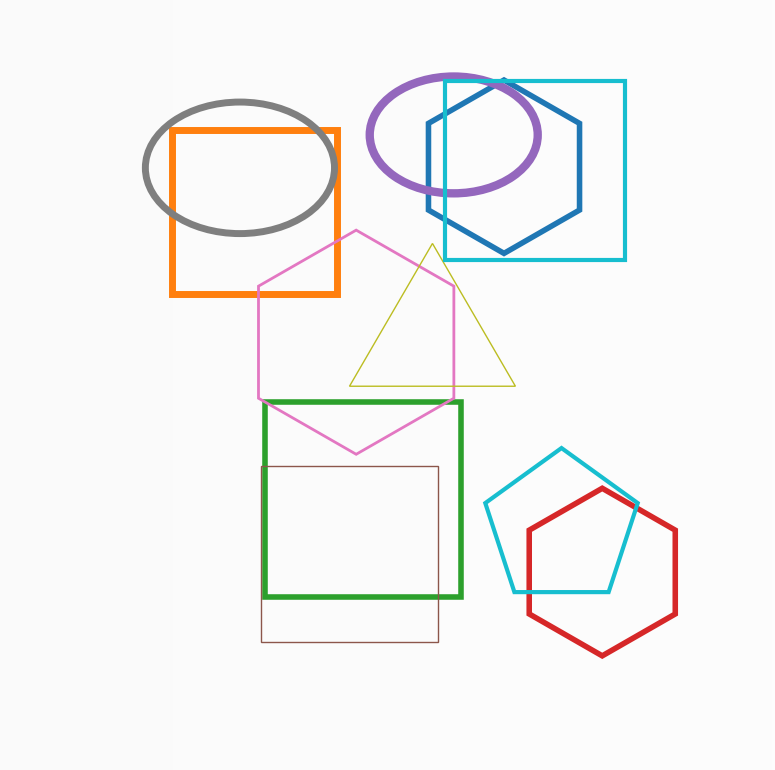[{"shape": "hexagon", "thickness": 2, "radius": 0.56, "center": [0.65, 0.783]}, {"shape": "square", "thickness": 2.5, "radius": 0.53, "center": [0.329, 0.725]}, {"shape": "square", "thickness": 2, "radius": 0.63, "center": [0.469, 0.352]}, {"shape": "hexagon", "thickness": 2, "radius": 0.54, "center": [0.777, 0.257]}, {"shape": "oval", "thickness": 3, "radius": 0.54, "center": [0.585, 0.825]}, {"shape": "square", "thickness": 0.5, "radius": 0.57, "center": [0.451, 0.281]}, {"shape": "hexagon", "thickness": 1, "radius": 0.73, "center": [0.46, 0.556]}, {"shape": "oval", "thickness": 2.5, "radius": 0.61, "center": [0.31, 0.782]}, {"shape": "triangle", "thickness": 0.5, "radius": 0.62, "center": [0.558, 0.56]}, {"shape": "pentagon", "thickness": 1.5, "radius": 0.52, "center": [0.725, 0.315]}, {"shape": "square", "thickness": 1.5, "radius": 0.58, "center": [0.69, 0.778]}]